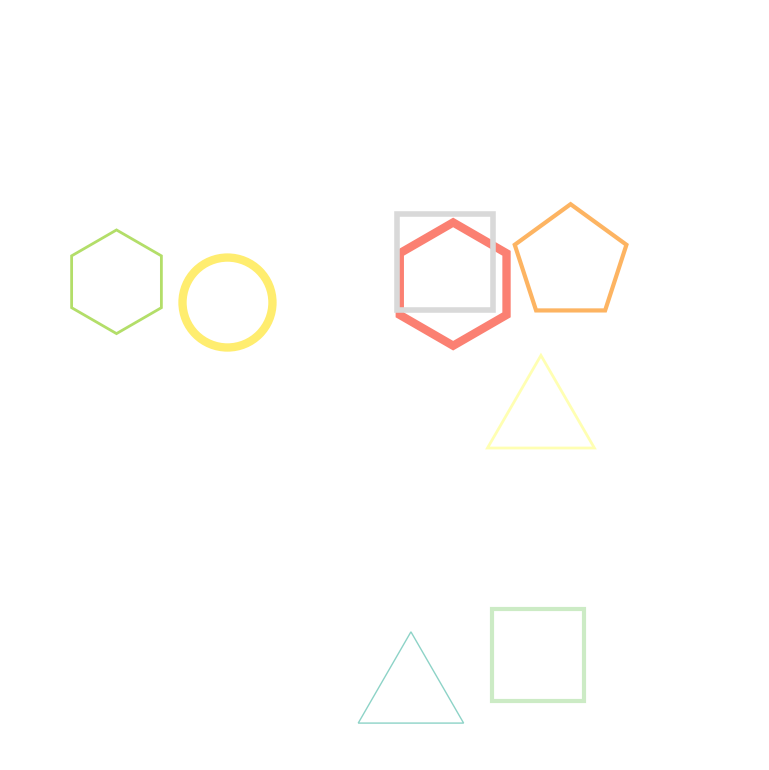[{"shape": "triangle", "thickness": 0.5, "radius": 0.39, "center": [0.534, 0.1]}, {"shape": "triangle", "thickness": 1, "radius": 0.4, "center": [0.703, 0.458]}, {"shape": "hexagon", "thickness": 3, "radius": 0.4, "center": [0.589, 0.631]}, {"shape": "pentagon", "thickness": 1.5, "radius": 0.38, "center": [0.741, 0.659]}, {"shape": "hexagon", "thickness": 1, "radius": 0.34, "center": [0.151, 0.634]}, {"shape": "square", "thickness": 2, "radius": 0.31, "center": [0.578, 0.659]}, {"shape": "square", "thickness": 1.5, "radius": 0.3, "center": [0.699, 0.149]}, {"shape": "circle", "thickness": 3, "radius": 0.29, "center": [0.295, 0.607]}]